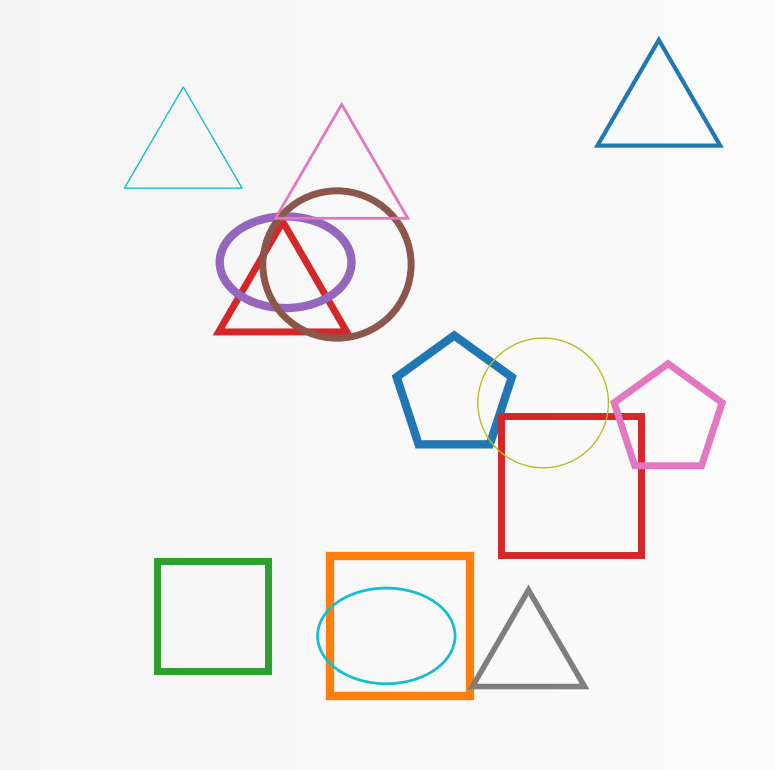[{"shape": "pentagon", "thickness": 3, "radius": 0.39, "center": [0.586, 0.486]}, {"shape": "triangle", "thickness": 1.5, "radius": 0.46, "center": [0.85, 0.857]}, {"shape": "square", "thickness": 3, "radius": 0.45, "center": [0.516, 0.187]}, {"shape": "square", "thickness": 2.5, "radius": 0.36, "center": [0.274, 0.2]}, {"shape": "square", "thickness": 2.5, "radius": 0.45, "center": [0.737, 0.37]}, {"shape": "triangle", "thickness": 2.5, "radius": 0.48, "center": [0.365, 0.617]}, {"shape": "oval", "thickness": 3, "radius": 0.43, "center": [0.369, 0.659]}, {"shape": "circle", "thickness": 2.5, "radius": 0.48, "center": [0.435, 0.656]}, {"shape": "pentagon", "thickness": 2.5, "radius": 0.37, "center": [0.862, 0.454]}, {"shape": "triangle", "thickness": 1, "radius": 0.49, "center": [0.441, 0.766]}, {"shape": "triangle", "thickness": 2, "radius": 0.42, "center": [0.682, 0.15]}, {"shape": "circle", "thickness": 0.5, "radius": 0.42, "center": [0.701, 0.477]}, {"shape": "triangle", "thickness": 0.5, "radius": 0.44, "center": [0.236, 0.799]}, {"shape": "oval", "thickness": 1, "radius": 0.44, "center": [0.498, 0.174]}]